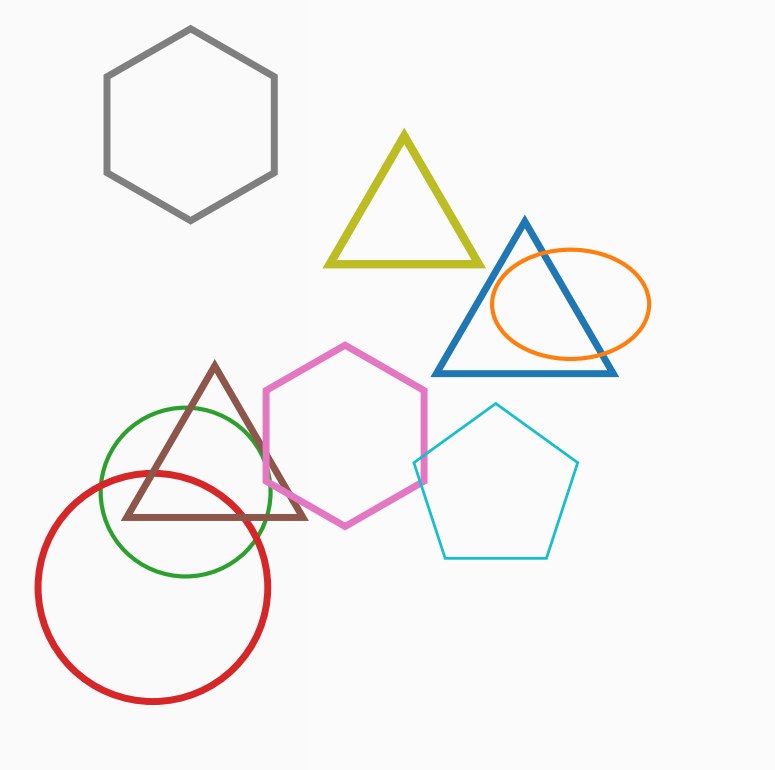[{"shape": "triangle", "thickness": 2.5, "radius": 0.66, "center": [0.677, 0.581]}, {"shape": "oval", "thickness": 1.5, "radius": 0.51, "center": [0.736, 0.605]}, {"shape": "circle", "thickness": 1.5, "radius": 0.55, "center": [0.24, 0.361]}, {"shape": "circle", "thickness": 2.5, "radius": 0.74, "center": [0.197, 0.237]}, {"shape": "triangle", "thickness": 2.5, "radius": 0.66, "center": [0.277, 0.394]}, {"shape": "hexagon", "thickness": 2.5, "radius": 0.59, "center": [0.445, 0.434]}, {"shape": "hexagon", "thickness": 2.5, "radius": 0.62, "center": [0.246, 0.838]}, {"shape": "triangle", "thickness": 3, "radius": 0.56, "center": [0.522, 0.712]}, {"shape": "pentagon", "thickness": 1, "radius": 0.56, "center": [0.64, 0.365]}]